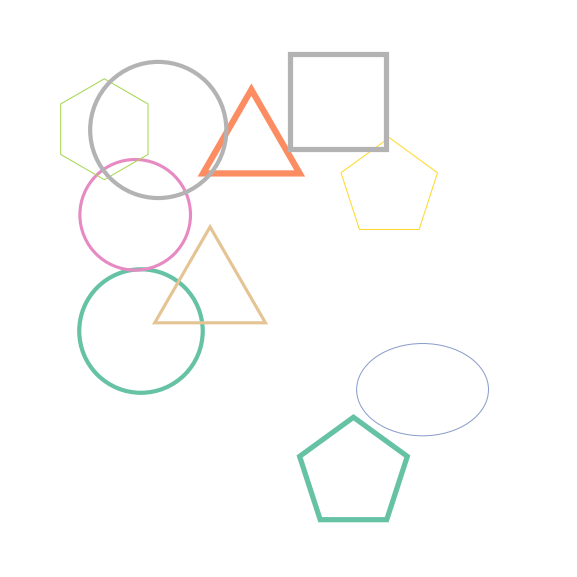[{"shape": "circle", "thickness": 2, "radius": 0.53, "center": [0.244, 0.426]}, {"shape": "pentagon", "thickness": 2.5, "radius": 0.49, "center": [0.612, 0.179]}, {"shape": "triangle", "thickness": 3, "radius": 0.48, "center": [0.435, 0.747]}, {"shape": "oval", "thickness": 0.5, "radius": 0.57, "center": [0.732, 0.324]}, {"shape": "circle", "thickness": 1.5, "radius": 0.48, "center": [0.234, 0.627]}, {"shape": "hexagon", "thickness": 0.5, "radius": 0.44, "center": [0.181, 0.775]}, {"shape": "pentagon", "thickness": 0.5, "radius": 0.44, "center": [0.674, 0.673]}, {"shape": "triangle", "thickness": 1.5, "radius": 0.55, "center": [0.364, 0.496]}, {"shape": "square", "thickness": 2.5, "radius": 0.41, "center": [0.585, 0.823]}, {"shape": "circle", "thickness": 2, "radius": 0.59, "center": [0.274, 0.774]}]